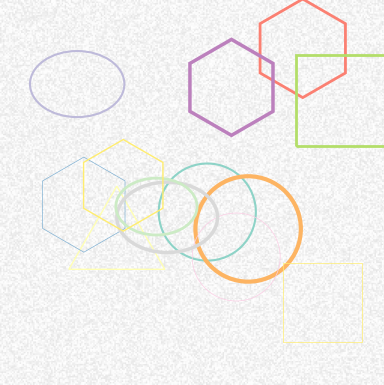[{"shape": "circle", "thickness": 1.5, "radius": 0.63, "center": [0.538, 0.449]}, {"shape": "triangle", "thickness": 1, "radius": 0.72, "center": [0.303, 0.372]}, {"shape": "oval", "thickness": 1.5, "radius": 0.61, "center": [0.2, 0.782]}, {"shape": "hexagon", "thickness": 2, "radius": 0.64, "center": [0.786, 0.875]}, {"shape": "hexagon", "thickness": 0.5, "radius": 0.62, "center": [0.218, 0.468]}, {"shape": "circle", "thickness": 3, "radius": 0.68, "center": [0.645, 0.405]}, {"shape": "square", "thickness": 2, "radius": 0.59, "center": [0.887, 0.739]}, {"shape": "circle", "thickness": 0.5, "radius": 0.57, "center": [0.613, 0.332]}, {"shape": "oval", "thickness": 2.5, "radius": 0.65, "center": [0.434, 0.435]}, {"shape": "hexagon", "thickness": 2.5, "radius": 0.62, "center": [0.601, 0.773]}, {"shape": "oval", "thickness": 2, "radius": 0.53, "center": [0.406, 0.463]}, {"shape": "square", "thickness": 0.5, "radius": 0.51, "center": [0.837, 0.213]}, {"shape": "hexagon", "thickness": 1, "radius": 0.59, "center": [0.32, 0.519]}]